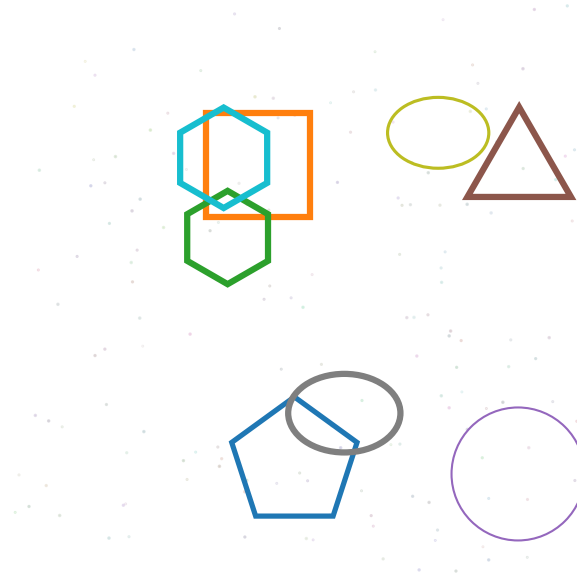[{"shape": "pentagon", "thickness": 2.5, "radius": 0.57, "center": [0.51, 0.198]}, {"shape": "square", "thickness": 3, "radius": 0.45, "center": [0.447, 0.713]}, {"shape": "hexagon", "thickness": 3, "radius": 0.4, "center": [0.394, 0.588]}, {"shape": "circle", "thickness": 1, "radius": 0.58, "center": [0.897, 0.178]}, {"shape": "triangle", "thickness": 3, "radius": 0.52, "center": [0.899, 0.71]}, {"shape": "oval", "thickness": 3, "radius": 0.49, "center": [0.596, 0.284]}, {"shape": "oval", "thickness": 1.5, "radius": 0.44, "center": [0.759, 0.769]}, {"shape": "hexagon", "thickness": 3, "radius": 0.43, "center": [0.387, 0.726]}]